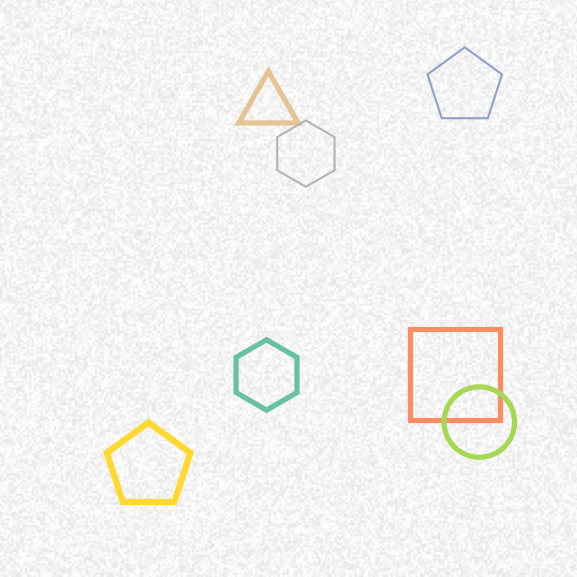[{"shape": "hexagon", "thickness": 2.5, "radius": 0.3, "center": [0.462, 0.35]}, {"shape": "square", "thickness": 2.5, "radius": 0.39, "center": [0.788, 0.351]}, {"shape": "pentagon", "thickness": 1, "radius": 0.34, "center": [0.805, 0.849]}, {"shape": "circle", "thickness": 2.5, "radius": 0.31, "center": [0.83, 0.268]}, {"shape": "pentagon", "thickness": 3, "radius": 0.38, "center": [0.257, 0.191]}, {"shape": "triangle", "thickness": 2.5, "radius": 0.3, "center": [0.465, 0.816]}, {"shape": "hexagon", "thickness": 1, "radius": 0.29, "center": [0.53, 0.733]}]